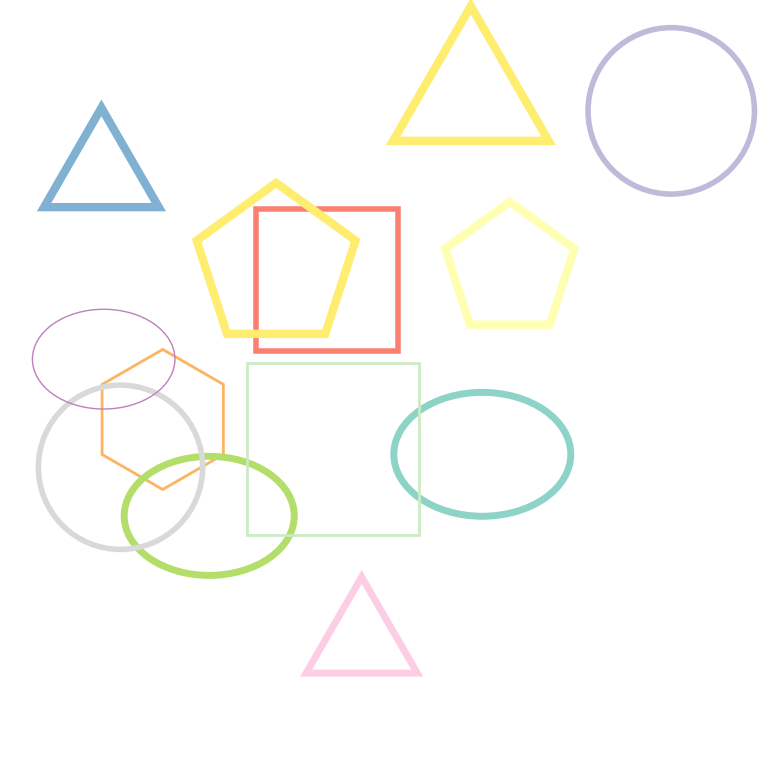[{"shape": "oval", "thickness": 2.5, "radius": 0.57, "center": [0.626, 0.41]}, {"shape": "pentagon", "thickness": 3, "radius": 0.44, "center": [0.662, 0.65]}, {"shape": "circle", "thickness": 2, "radius": 0.54, "center": [0.872, 0.856]}, {"shape": "square", "thickness": 2, "radius": 0.46, "center": [0.424, 0.636]}, {"shape": "triangle", "thickness": 3, "radius": 0.43, "center": [0.132, 0.774]}, {"shape": "hexagon", "thickness": 1, "radius": 0.45, "center": [0.211, 0.455]}, {"shape": "oval", "thickness": 2.5, "radius": 0.55, "center": [0.272, 0.33]}, {"shape": "triangle", "thickness": 2.5, "radius": 0.42, "center": [0.47, 0.167]}, {"shape": "circle", "thickness": 2, "radius": 0.53, "center": [0.157, 0.393]}, {"shape": "oval", "thickness": 0.5, "radius": 0.46, "center": [0.135, 0.534]}, {"shape": "square", "thickness": 1, "radius": 0.56, "center": [0.433, 0.417]}, {"shape": "pentagon", "thickness": 3, "radius": 0.54, "center": [0.359, 0.654]}, {"shape": "triangle", "thickness": 3, "radius": 0.58, "center": [0.611, 0.875]}]